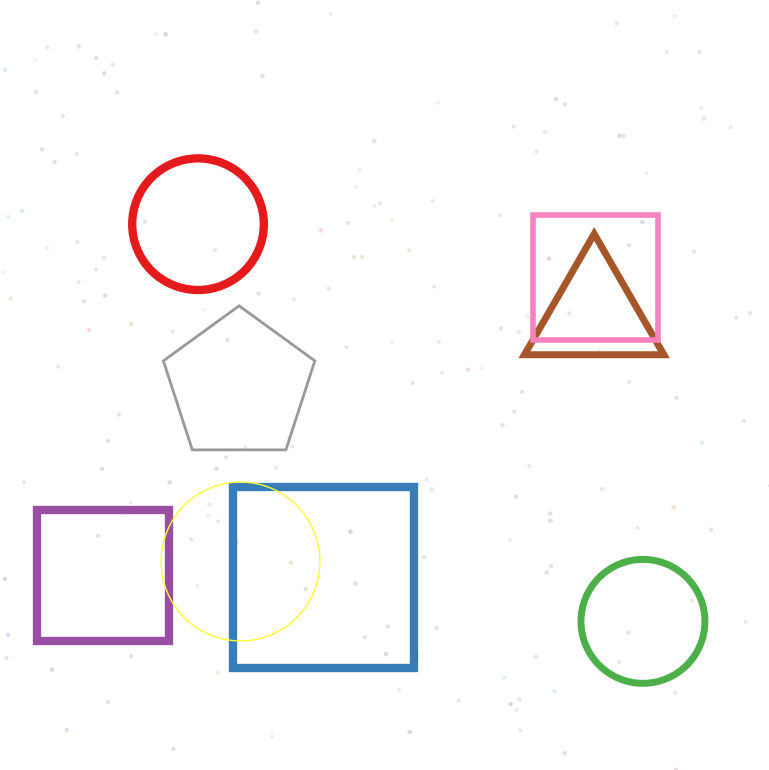[{"shape": "circle", "thickness": 3, "radius": 0.43, "center": [0.257, 0.709]}, {"shape": "square", "thickness": 3, "radius": 0.59, "center": [0.42, 0.25]}, {"shape": "circle", "thickness": 2.5, "radius": 0.4, "center": [0.835, 0.193]}, {"shape": "square", "thickness": 3, "radius": 0.43, "center": [0.134, 0.252]}, {"shape": "circle", "thickness": 0.5, "radius": 0.52, "center": [0.312, 0.271]}, {"shape": "triangle", "thickness": 2.5, "radius": 0.52, "center": [0.772, 0.592]}, {"shape": "square", "thickness": 2, "radius": 0.41, "center": [0.773, 0.639]}, {"shape": "pentagon", "thickness": 1, "radius": 0.52, "center": [0.311, 0.499]}]